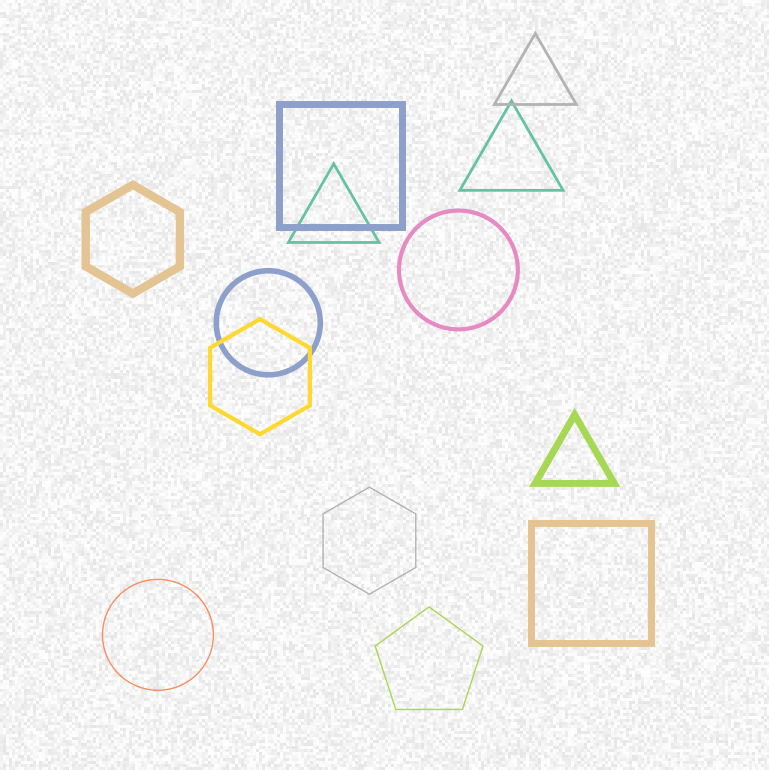[{"shape": "triangle", "thickness": 1, "radius": 0.34, "center": [0.433, 0.719]}, {"shape": "triangle", "thickness": 1, "radius": 0.39, "center": [0.664, 0.792]}, {"shape": "circle", "thickness": 0.5, "radius": 0.36, "center": [0.205, 0.176]}, {"shape": "circle", "thickness": 2, "radius": 0.34, "center": [0.348, 0.581]}, {"shape": "square", "thickness": 2.5, "radius": 0.4, "center": [0.442, 0.785]}, {"shape": "circle", "thickness": 1.5, "radius": 0.39, "center": [0.595, 0.649]}, {"shape": "triangle", "thickness": 2.5, "radius": 0.3, "center": [0.746, 0.402]}, {"shape": "pentagon", "thickness": 0.5, "radius": 0.37, "center": [0.557, 0.138]}, {"shape": "hexagon", "thickness": 1.5, "radius": 0.37, "center": [0.338, 0.511]}, {"shape": "square", "thickness": 2.5, "radius": 0.39, "center": [0.768, 0.242]}, {"shape": "hexagon", "thickness": 3, "radius": 0.35, "center": [0.173, 0.689]}, {"shape": "hexagon", "thickness": 0.5, "radius": 0.35, "center": [0.48, 0.298]}, {"shape": "triangle", "thickness": 1, "radius": 0.31, "center": [0.695, 0.895]}]